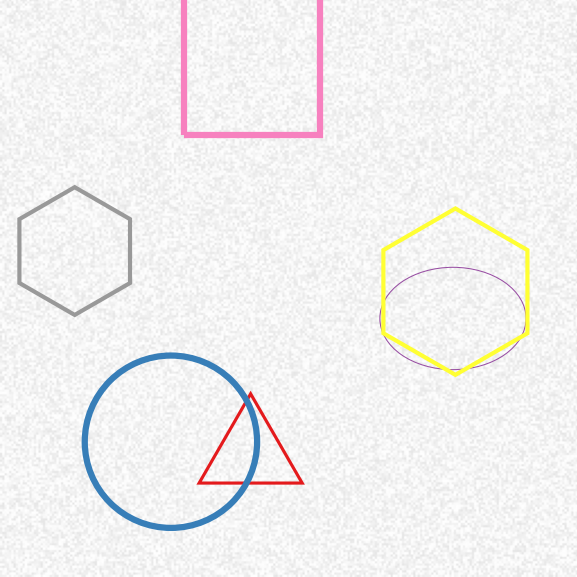[{"shape": "triangle", "thickness": 1.5, "radius": 0.52, "center": [0.434, 0.214]}, {"shape": "circle", "thickness": 3, "radius": 0.75, "center": [0.296, 0.234]}, {"shape": "oval", "thickness": 0.5, "radius": 0.63, "center": [0.784, 0.448]}, {"shape": "hexagon", "thickness": 2, "radius": 0.72, "center": [0.789, 0.494]}, {"shape": "square", "thickness": 3, "radius": 0.59, "center": [0.436, 0.884]}, {"shape": "hexagon", "thickness": 2, "radius": 0.55, "center": [0.129, 0.564]}]